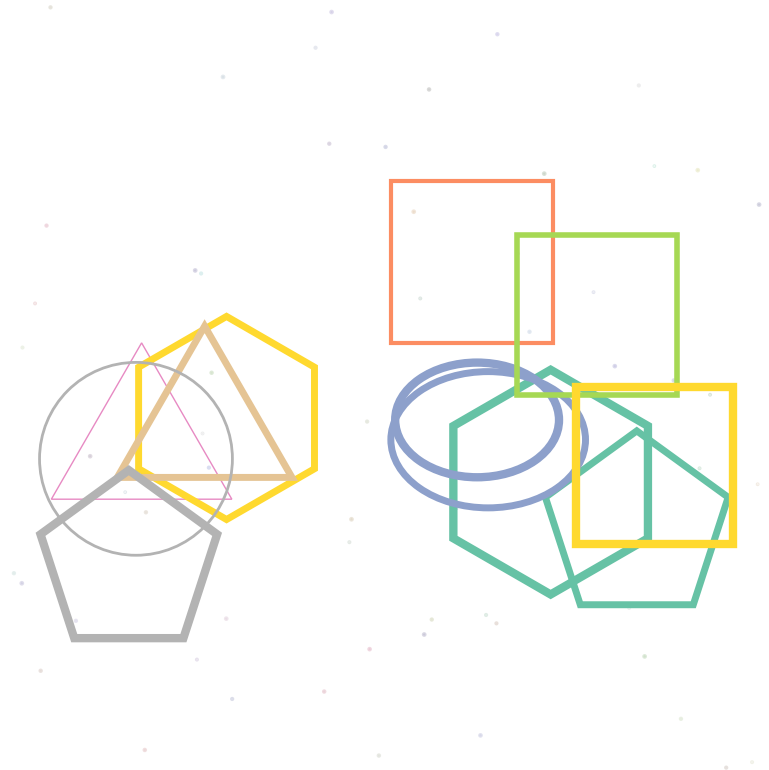[{"shape": "pentagon", "thickness": 2.5, "radius": 0.62, "center": [0.827, 0.316]}, {"shape": "hexagon", "thickness": 3, "radius": 0.73, "center": [0.715, 0.374]}, {"shape": "square", "thickness": 1.5, "radius": 0.52, "center": [0.613, 0.66]}, {"shape": "oval", "thickness": 2.5, "radius": 0.63, "center": [0.634, 0.429]}, {"shape": "oval", "thickness": 3, "radius": 0.53, "center": [0.62, 0.455]}, {"shape": "triangle", "thickness": 0.5, "radius": 0.68, "center": [0.184, 0.419]}, {"shape": "square", "thickness": 2, "radius": 0.52, "center": [0.776, 0.591]}, {"shape": "square", "thickness": 3, "radius": 0.51, "center": [0.85, 0.395]}, {"shape": "hexagon", "thickness": 2.5, "radius": 0.66, "center": [0.294, 0.457]}, {"shape": "triangle", "thickness": 2.5, "radius": 0.65, "center": [0.266, 0.445]}, {"shape": "pentagon", "thickness": 3, "radius": 0.6, "center": [0.167, 0.269]}, {"shape": "circle", "thickness": 1, "radius": 0.63, "center": [0.177, 0.404]}]